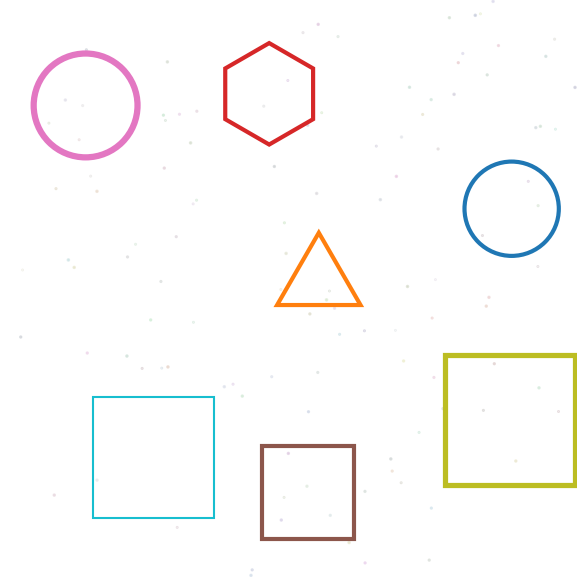[{"shape": "circle", "thickness": 2, "radius": 0.41, "center": [0.886, 0.638]}, {"shape": "triangle", "thickness": 2, "radius": 0.42, "center": [0.552, 0.513]}, {"shape": "hexagon", "thickness": 2, "radius": 0.44, "center": [0.466, 0.837]}, {"shape": "square", "thickness": 2, "radius": 0.4, "center": [0.534, 0.146]}, {"shape": "circle", "thickness": 3, "radius": 0.45, "center": [0.148, 0.817]}, {"shape": "square", "thickness": 2.5, "radius": 0.56, "center": [0.883, 0.272]}, {"shape": "square", "thickness": 1, "radius": 0.52, "center": [0.267, 0.207]}]